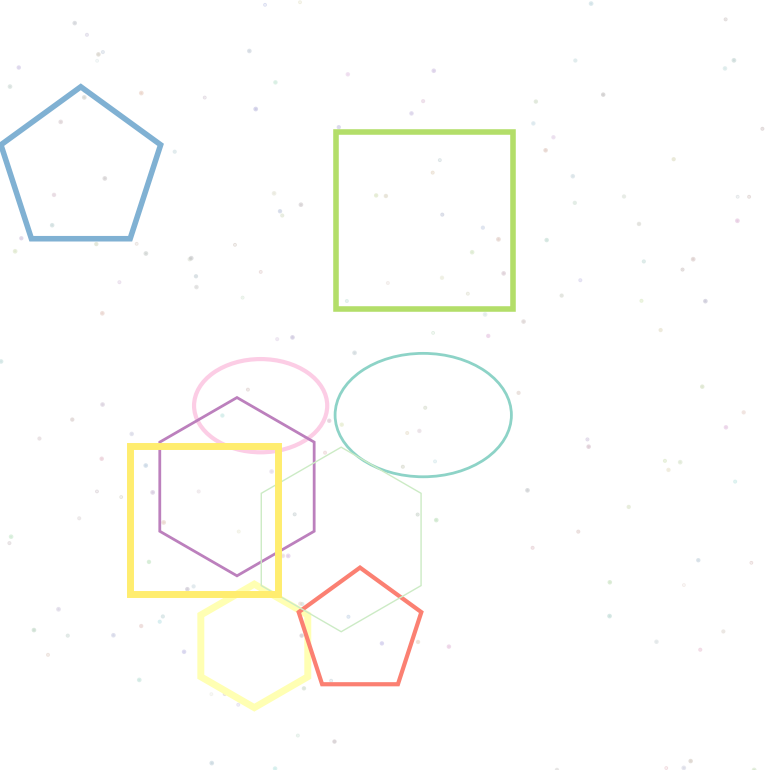[{"shape": "oval", "thickness": 1, "radius": 0.57, "center": [0.55, 0.461]}, {"shape": "hexagon", "thickness": 2.5, "radius": 0.4, "center": [0.33, 0.161]}, {"shape": "pentagon", "thickness": 1.5, "radius": 0.42, "center": [0.468, 0.179]}, {"shape": "pentagon", "thickness": 2, "radius": 0.55, "center": [0.105, 0.778]}, {"shape": "square", "thickness": 2, "radius": 0.58, "center": [0.551, 0.714]}, {"shape": "oval", "thickness": 1.5, "radius": 0.43, "center": [0.339, 0.473]}, {"shape": "hexagon", "thickness": 1, "radius": 0.58, "center": [0.308, 0.368]}, {"shape": "hexagon", "thickness": 0.5, "radius": 0.6, "center": [0.443, 0.299]}, {"shape": "square", "thickness": 2.5, "radius": 0.48, "center": [0.265, 0.325]}]